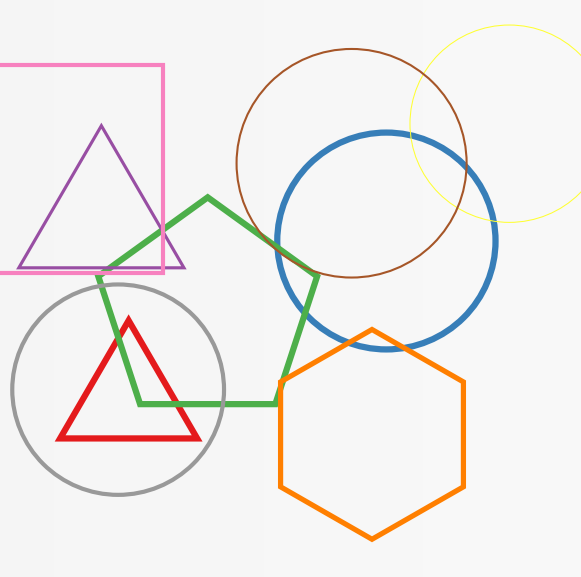[{"shape": "triangle", "thickness": 3, "radius": 0.68, "center": [0.221, 0.308]}, {"shape": "circle", "thickness": 3, "radius": 0.94, "center": [0.665, 0.582]}, {"shape": "pentagon", "thickness": 3, "radius": 0.99, "center": [0.357, 0.459]}, {"shape": "triangle", "thickness": 1.5, "radius": 0.82, "center": [0.174, 0.617]}, {"shape": "hexagon", "thickness": 2.5, "radius": 0.91, "center": [0.64, 0.247]}, {"shape": "circle", "thickness": 0.5, "radius": 0.85, "center": [0.876, 0.785]}, {"shape": "circle", "thickness": 1, "radius": 0.99, "center": [0.605, 0.716]}, {"shape": "square", "thickness": 2, "radius": 0.9, "center": [0.1, 0.707]}, {"shape": "circle", "thickness": 2, "radius": 0.91, "center": [0.203, 0.324]}]